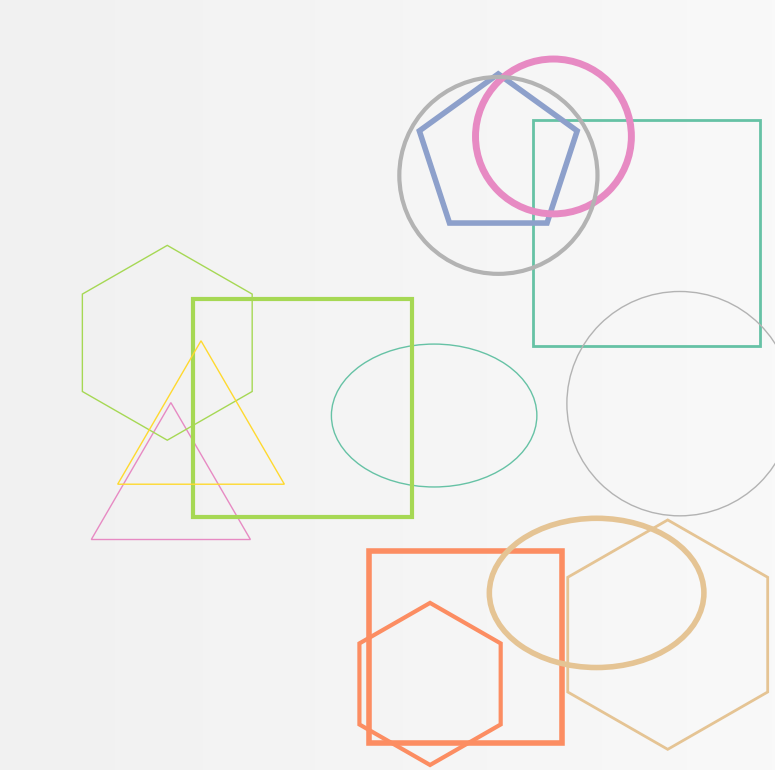[{"shape": "oval", "thickness": 0.5, "radius": 0.66, "center": [0.56, 0.46]}, {"shape": "square", "thickness": 1, "radius": 0.73, "center": [0.834, 0.698]}, {"shape": "square", "thickness": 2, "radius": 0.62, "center": [0.6, 0.159]}, {"shape": "hexagon", "thickness": 1.5, "radius": 0.53, "center": [0.555, 0.112]}, {"shape": "pentagon", "thickness": 2, "radius": 0.54, "center": [0.643, 0.797]}, {"shape": "triangle", "thickness": 0.5, "radius": 0.59, "center": [0.22, 0.359]}, {"shape": "circle", "thickness": 2.5, "radius": 0.5, "center": [0.714, 0.823]}, {"shape": "square", "thickness": 1.5, "radius": 0.71, "center": [0.39, 0.47]}, {"shape": "hexagon", "thickness": 0.5, "radius": 0.63, "center": [0.216, 0.555]}, {"shape": "triangle", "thickness": 0.5, "radius": 0.62, "center": [0.259, 0.433]}, {"shape": "oval", "thickness": 2, "radius": 0.69, "center": [0.77, 0.23]}, {"shape": "hexagon", "thickness": 1, "radius": 0.74, "center": [0.862, 0.176]}, {"shape": "circle", "thickness": 1.5, "radius": 0.64, "center": [0.643, 0.772]}, {"shape": "circle", "thickness": 0.5, "radius": 0.73, "center": [0.877, 0.476]}]